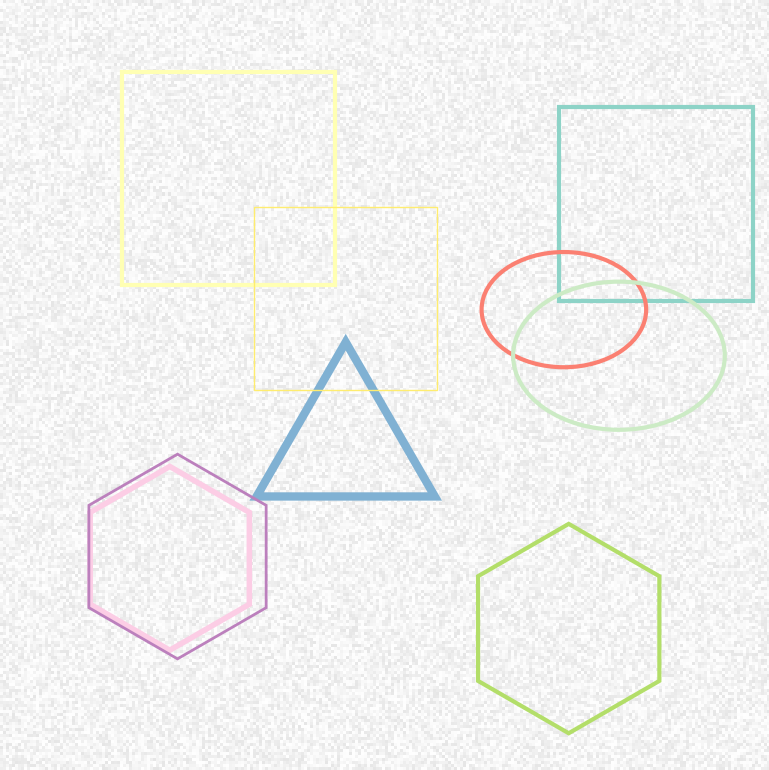[{"shape": "square", "thickness": 1.5, "radius": 0.63, "center": [0.852, 0.735]}, {"shape": "square", "thickness": 1.5, "radius": 0.69, "center": [0.297, 0.768]}, {"shape": "oval", "thickness": 1.5, "radius": 0.53, "center": [0.732, 0.598]}, {"shape": "triangle", "thickness": 3, "radius": 0.67, "center": [0.449, 0.422]}, {"shape": "hexagon", "thickness": 1.5, "radius": 0.68, "center": [0.739, 0.184]}, {"shape": "hexagon", "thickness": 2, "radius": 0.6, "center": [0.22, 0.275]}, {"shape": "hexagon", "thickness": 1, "radius": 0.66, "center": [0.231, 0.277]}, {"shape": "oval", "thickness": 1.5, "radius": 0.69, "center": [0.804, 0.538]}, {"shape": "square", "thickness": 0.5, "radius": 0.59, "center": [0.449, 0.612]}]